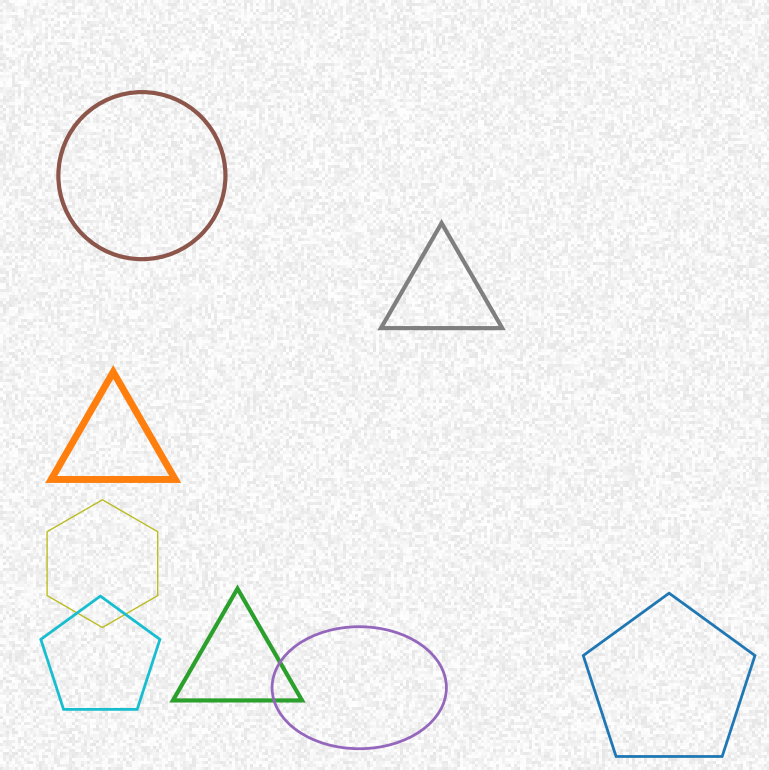[{"shape": "pentagon", "thickness": 1, "radius": 0.59, "center": [0.869, 0.112]}, {"shape": "triangle", "thickness": 2.5, "radius": 0.47, "center": [0.147, 0.424]}, {"shape": "triangle", "thickness": 1.5, "radius": 0.48, "center": [0.308, 0.139]}, {"shape": "oval", "thickness": 1, "radius": 0.57, "center": [0.467, 0.107]}, {"shape": "circle", "thickness": 1.5, "radius": 0.54, "center": [0.184, 0.772]}, {"shape": "triangle", "thickness": 1.5, "radius": 0.45, "center": [0.574, 0.619]}, {"shape": "hexagon", "thickness": 0.5, "radius": 0.41, "center": [0.133, 0.268]}, {"shape": "pentagon", "thickness": 1, "radius": 0.41, "center": [0.13, 0.145]}]